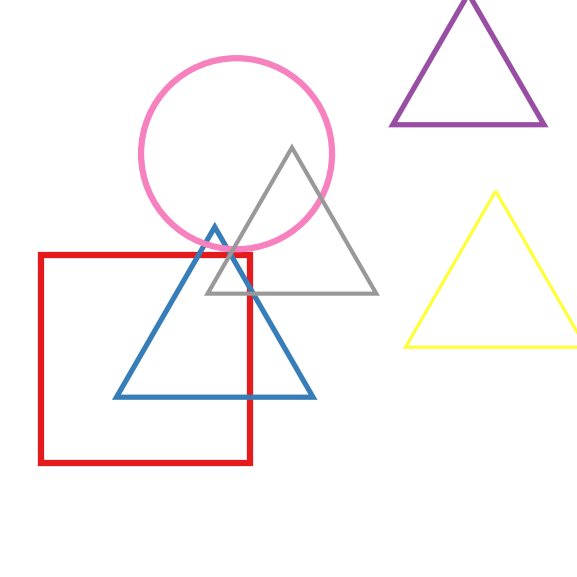[{"shape": "square", "thickness": 3, "radius": 0.9, "center": [0.252, 0.378]}, {"shape": "triangle", "thickness": 2.5, "radius": 0.98, "center": [0.372, 0.41]}, {"shape": "triangle", "thickness": 2.5, "radius": 0.76, "center": [0.811, 0.859]}, {"shape": "triangle", "thickness": 1.5, "radius": 0.9, "center": [0.858, 0.488]}, {"shape": "circle", "thickness": 3, "radius": 0.83, "center": [0.41, 0.733]}, {"shape": "triangle", "thickness": 2, "radius": 0.84, "center": [0.506, 0.575]}]